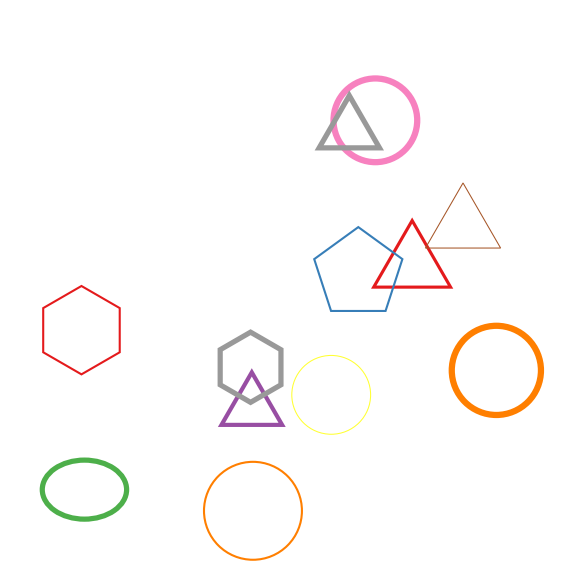[{"shape": "triangle", "thickness": 1.5, "radius": 0.38, "center": [0.714, 0.54]}, {"shape": "hexagon", "thickness": 1, "radius": 0.38, "center": [0.141, 0.427]}, {"shape": "pentagon", "thickness": 1, "radius": 0.4, "center": [0.62, 0.526]}, {"shape": "oval", "thickness": 2.5, "radius": 0.37, "center": [0.146, 0.151]}, {"shape": "triangle", "thickness": 2, "radius": 0.3, "center": [0.436, 0.294]}, {"shape": "circle", "thickness": 3, "radius": 0.39, "center": [0.86, 0.358]}, {"shape": "circle", "thickness": 1, "radius": 0.42, "center": [0.438, 0.115]}, {"shape": "circle", "thickness": 0.5, "radius": 0.34, "center": [0.574, 0.315]}, {"shape": "triangle", "thickness": 0.5, "radius": 0.38, "center": [0.802, 0.607]}, {"shape": "circle", "thickness": 3, "radius": 0.36, "center": [0.65, 0.791]}, {"shape": "triangle", "thickness": 2.5, "radius": 0.3, "center": [0.605, 0.773]}, {"shape": "hexagon", "thickness": 2.5, "radius": 0.3, "center": [0.434, 0.363]}]